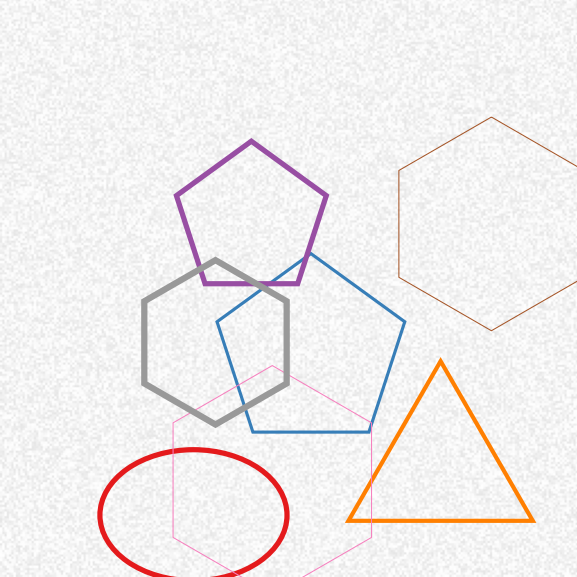[{"shape": "oval", "thickness": 2.5, "radius": 0.81, "center": [0.335, 0.107]}, {"shape": "pentagon", "thickness": 1.5, "radius": 0.85, "center": [0.538, 0.389]}, {"shape": "pentagon", "thickness": 2.5, "radius": 0.68, "center": [0.435, 0.618]}, {"shape": "triangle", "thickness": 2, "radius": 0.92, "center": [0.763, 0.189]}, {"shape": "hexagon", "thickness": 0.5, "radius": 0.93, "center": [0.851, 0.611]}, {"shape": "hexagon", "thickness": 0.5, "radius": 0.99, "center": [0.472, 0.168]}, {"shape": "hexagon", "thickness": 3, "radius": 0.71, "center": [0.373, 0.406]}]